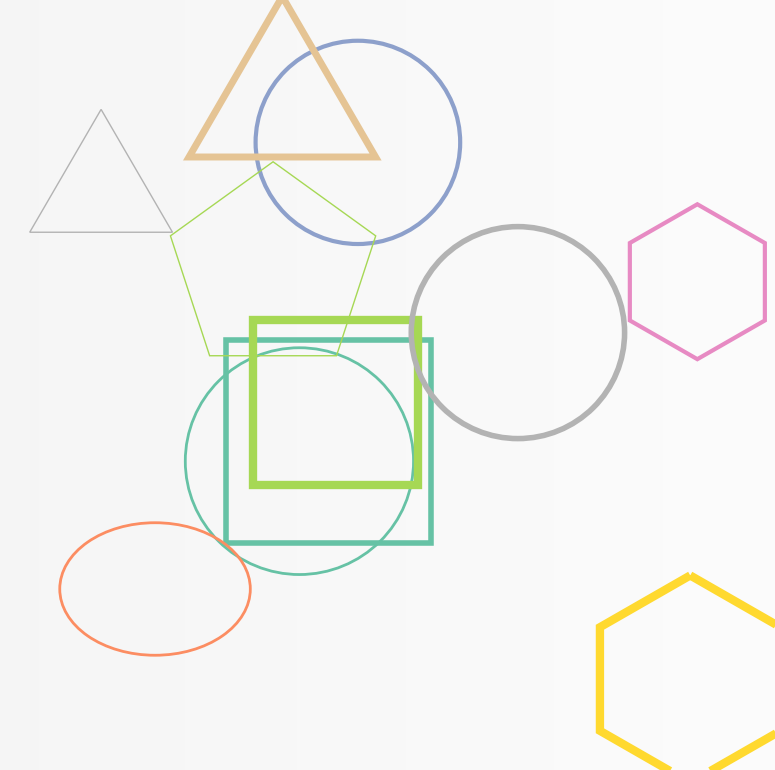[{"shape": "circle", "thickness": 1, "radius": 0.74, "center": [0.386, 0.401]}, {"shape": "square", "thickness": 2, "radius": 0.66, "center": [0.423, 0.427]}, {"shape": "oval", "thickness": 1, "radius": 0.61, "center": [0.2, 0.235]}, {"shape": "circle", "thickness": 1.5, "radius": 0.66, "center": [0.462, 0.815]}, {"shape": "hexagon", "thickness": 1.5, "radius": 0.5, "center": [0.9, 0.634]}, {"shape": "square", "thickness": 3, "radius": 0.53, "center": [0.433, 0.477]}, {"shape": "pentagon", "thickness": 0.5, "radius": 0.7, "center": [0.352, 0.651]}, {"shape": "hexagon", "thickness": 3, "radius": 0.67, "center": [0.891, 0.118]}, {"shape": "triangle", "thickness": 2.5, "radius": 0.69, "center": [0.364, 0.866]}, {"shape": "circle", "thickness": 2, "radius": 0.69, "center": [0.668, 0.568]}, {"shape": "triangle", "thickness": 0.5, "radius": 0.53, "center": [0.13, 0.752]}]